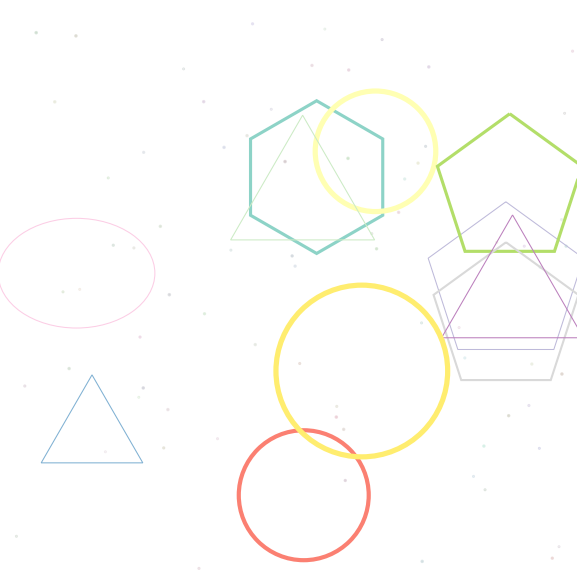[{"shape": "hexagon", "thickness": 1.5, "radius": 0.66, "center": [0.548, 0.692]}, {"shape": "circle", "thickness": 2.5, "radius": 0.52, "center": [0.65, 0.737]}, {"shape": "pentagon", "thickness": 0.5, "radius": 0.71, "center": [0.876, 0.508]}, {"shape": "circle", "thickness": 2, "radius": 0.56, "center": [0.526, 0.142]}, {"shape": "triangle", "thickness": 0.5, "radius": 0.51, "center": [0.159, 0.248]}, {"shape": "pentagon", "thickness": 1.5, "radius": 0.66, "center": [0.883, 0.67]}, {"shape": "oval", "thickness": 0.5, "radius": 0.68, "center": [0.133, 0.526]}, {"shape": "pentagon", "thickness": 1, "radius": 0.66, "center": [0.876, 0.448]}, {"shape": "triangle", "thickness": 0.5, "radius": 0.71, "center": [0.888, 0.485]}, {"shape": "triangle", "thickness": 0.5, "radius": 0.72, "center": [0.524, 0.656]}, {"shape": "circle", "thickness": 2.5, "radius": 0.74, "center": [0.627, 0.357]}]